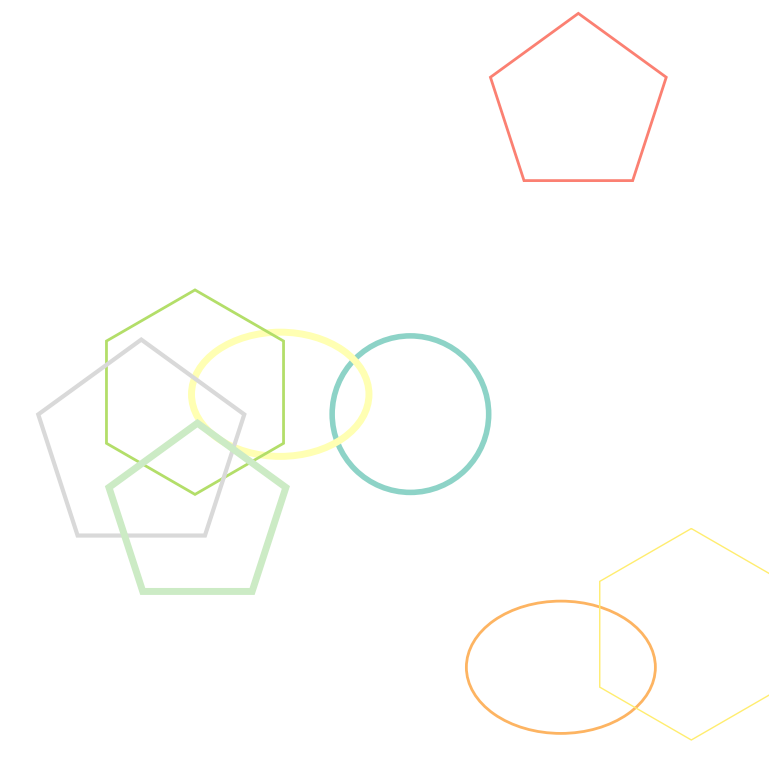[{"shape": "circle", "thickness": 2, "radius": 0.51, "center": [0.533, 0.462]}, {"shape": "oval", "thickness": 2.5, "radius": 0.58, "center": [0.364, 0.488]}, {"shape": "pentagon", "thickness": 1, "radius": 0.6, "center": [0.751, 0.863]}, {"shape": "oval", "thickness": 1, "radius": 0.61, "center": [0.728, 0.133]}, {"shape": "hexagon", "thickness": 1, "radius": 0.66, "center": [0.253, 0.491]}, {"shape": "pentagon", "thickness": 1.5, "radius": 0.7, "center": [0.183, 0.418]}, {"shape": "pentagon", "thickness": 2.5, "radius": 0.6, "center": [0.256, 0.33]}, {"shape": "hexagon", "thickness": 0.5, "radius": 0.69, "center": [0.898, 0.176]}]